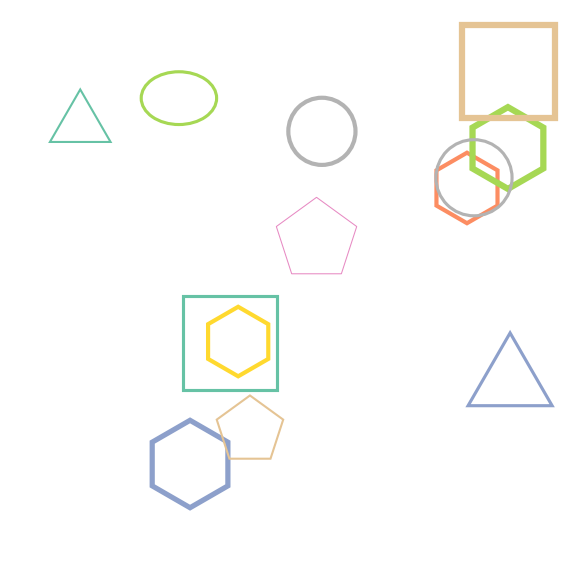[{"shape": "triangle", "thickness": 1, "radius": 0.3, "center": [0.139, 0.784]}, {"shape": "square", "thickness": 1.5, "radius": 0.41, "center": [0.398, 0.405]}, {"shape": "hexagon", "thickness": 2, "radius": 0.31, "center": [0.809, 0.674]}, {"shape": "hexagon", "thickness": 2.5, "radius": 0.38, "center": [0.329, 0.196]}, {"shape": "triangle", "thickness": 1.5, "radius": 0.42, "center": [0.883, 0.339]}, {"shape": "pentagon", "thickness": 0.5, "radius": 0.37, "center": [0.548, 0.584]}, {"shape": "oval", "thickness": 1.5, "radius": 0.33, "center": [0.31, 0.829]}, {"shape": "hexagon", "thickness": 3, "radius": 0.35, "center": [0.88, 0.743]}, {"shape": "hexagon", "thickness": 2, "radius": 0.3, "center": [0.412, 0.408]}, {"shape": "pentagon", "thickness": 1, "radius": 0.3, "center": [0.433, 0.254]}, {"shape": "square", "thickness": 3, "radius": 0.4, "center": [0.88, 0.875]}, {"shape": "circle", "thickness": 2, "radius": 0.29, "center": [0.557, 0.772]}, {"shape": "circle", "thickness": 1.5, "radius": 0.33, "center": [0.821, 0.691]}]